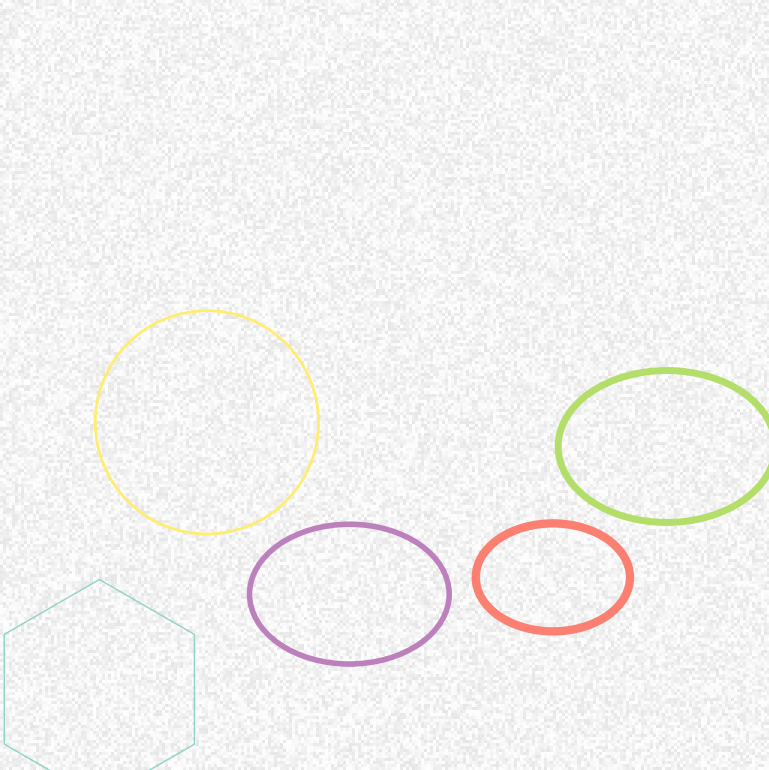[{"shape": "hexagon", "thickness": 0.5, "radius": 0.71, "center": [0.129, 0.105]}, {"shape": "oval", "thickness": 3, "radius": 0.5, "center": [0.718, 0.25]}, {"shape": "oval", "thickness": 2.5, "radius": 0.7, "center": [0.866, 0.42]}, {"shape": "oval", "thickness": 2, "radius": 0.65, "center": [0.454, 0.228]}, {"shape": "circle", "thickness": 1, "radius": 0.72, "center": [0.269, 0.451]}]